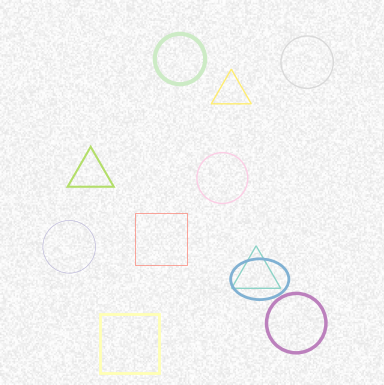[{"shape": "triangle", "thickness": 1, "radius": 0.37, "center": [0.665, 0.288]}, {"shape": "square", "thickness": 2, "radius": 0.38, "center": [0.336, 0.107]}, {"shape": "circle", "thickness": 0.5, "radius": 0.34, "center": [0.18, 0.359]}, {"shape": "square", "thickness": 0.5, "radius": 0.34, "center": [0.419, 0.378]}, {"shape": "oval", "thickness": 2, "radius": 0.38, "center": [0.675, 0.275]}, {"shape": "triangle", "thickness": 1.5, "radius": 0.35, "center": [0.236, 0.55]}, {"shape": "circle", "thickness": 1, "radius": 0.33, "center": [0.578, 0.538]}, {"shape": "circle", "thickness": 1, "radius": 0.34, "center": [0.798, 0.839]}, {"shape": "circle", "thickness": 2.5, "radius": 0.39, "center": [0.769, 0.161]}, {"shape": "circle", "thickness": 3, "radius": 0.33, "center": [0.467, 0.847]}, {"shape": "triangle", "thickness": 1, "radius": 0.3, "center": [0.601, 0.76]}]